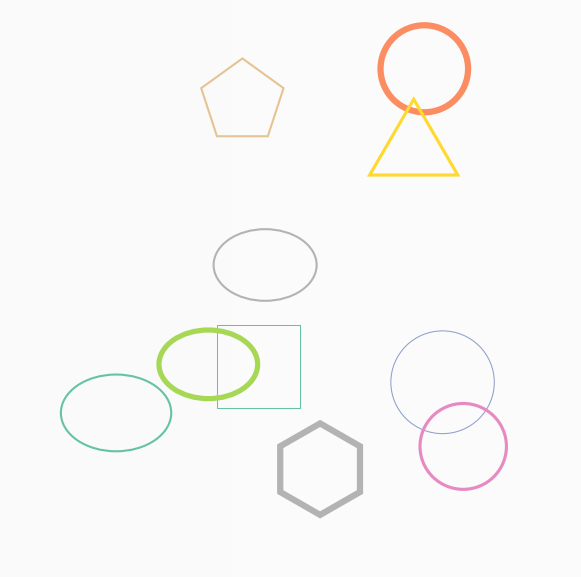[{"shape": "oval", "thickness": 1, "radius": 0.47, "center": [0.2, 0.284]}, {"shape": "square", "thickness": 0.5, "radius": 0.36, "center": [0.445, 0.364]}, {"shape": "circle", "thickness": 3, "radius": 0.38, "center": [0.73, 0.88]}, {"shape": "circle", "thickness": 0.5, "radius": 0.44, "center": [0.761, 0.337]}, {"shape": "circle", "thickness": 1.5, "radius": 0.37, "center": [0.797, 0.226]}, {"shape": "oval", "thickness": 2.5, "radius": 0.42, "center": [0.358, 0.368]}, {"shape": "triangle", "thickness": 1.5, "radius": 0.44, "center": [0.712, 0.74]}, {"shape": "pentagon", "thickness": 1, "radius": 0.37, "center": [0.417, 0.823]}, {"shape": "hexagon", "thickness": 3, "radius": 0.4, "center": [0.551, 0.187]}, {"shape": "oval", "thickness": 1, "radius": 0.44, "center": [0.456, 0.54]}]